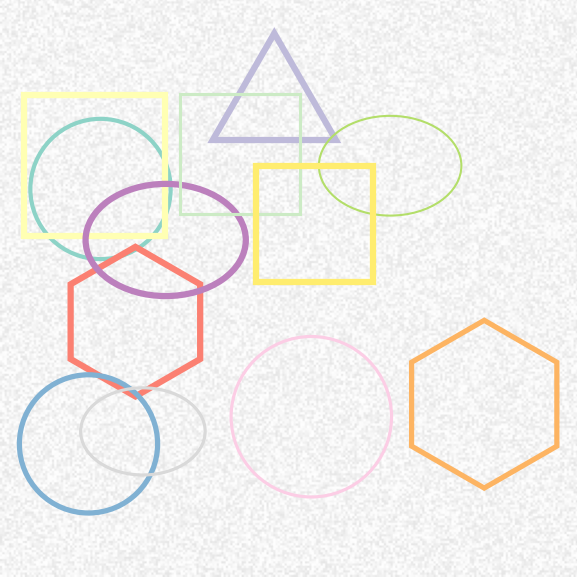[{"shape": "circle", "thickness": 2, "radius": 0.61, "center": [0.174, 0.672]}, {"shape": "square", "thickness": 3, "radius": 0.61, "center": [0.164, 0.713]}, {"shape": "triangle", "thickness": 3, "radius": 0.62, "center": [0.475, 0.818]}, {"shape": "hexagon", "thickness": 3, "radius": 0.65, "center": [0.234, 0.442]}, {"shape": "circle", "thickness": 2.5, "radius": 0.6, "center": [0.153, 0.231]}, {"shape": "hexagon", "thickness": 2.5, "radius": 0.73, "center": [0.838, 0.299]}, {"shape": "oval", "thickness": 1, "radius": 0.62, "center": [0.676, 0.712]}, {"shape": "circle", "thickness": 1.5, "radius": 0.69, "center": [0.539, 0.278]}, {"shape": "oval", "thickness": 1.5, "radius": 0.54, "center": [0.247, 0.252]}, {"shape": "oval", "thickness": 3, "radius": 0.69, "center": [0.287, 0.584]}, {"shape": "square", "thickness": 1.5, "radius": 0.52, "center": [0.415, 0.733]}, {"shape": "square", "thickness": 3, "radius": 0.51, "center": [0.545, 0.611]}]